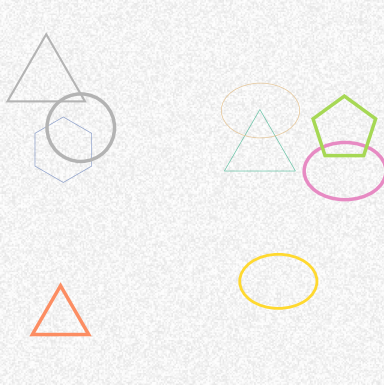[{"shape": "triangle", "thickness": 0.5, "radius": 0.53, "center": [0.675, 0.609]}, {"shape": "triangle", "thickness": 2.5, "radius": 0.42, "center": [0.157, 0.173]}, {"shape": "hexagon", "thickness": 0.5, "radius": 0.43, "center": [0.164, 0.611]}, {"shape": "oval", "thickness": 2.5, "radius": 0.53, "center": [0.896, 0.556]}, {"shape": "pentagon", "thickness": 2.5, "radius": 0.43, "center": [0.894, 0.665]}, {"shape": "oval", "thickness": 2, "radius": 0.5, "center": [0.723, 0.269]}, {"shape": "oval", "thickness": 0.5, "radius": 0.51, "center": [0.677, 0.713]}, {"shape": "circle", "thickness": 2.5, "radius": 0.44, "center": [0.21, 0.668]}, {"shape": "triangle", "thickness": 1.5, "radius": 0.58, "center": [0.12, 0.795]}]